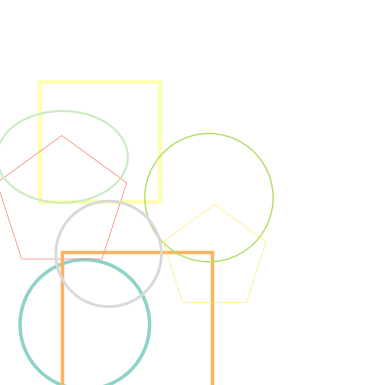[{"shape": "circle", "thickness": 2.5, "radius": 0.84, "center": [0.22, 0.157]}, {"shape": "square", "thickness": 3, "radius": 0.78, "center": [0.26, 0.632]}, {"shape": "pentagon", "thickness": 0.5, "radius": 0.89, "center": [0.161, 0.471]}, {"shape": "square", "thickness": 2.5, "radius": 0.98, "center": [0.355, 0.151]}, {"shape": "circle", "thickness": 1, "radius": 0.83, "center": [0.543, 0.487]}, {"shape": "circle", "thickness": 2, "radius": 0.69, "center": [0.282, 0.341]}, {"shape": "oval", "thickness": 1.5, "radius": 0.85, "center": [0.162, 0.593]}, {"shape": "pentagon", "thickness": 0.5, "radius": 0.7, "center": [0.557, 0.328]}]